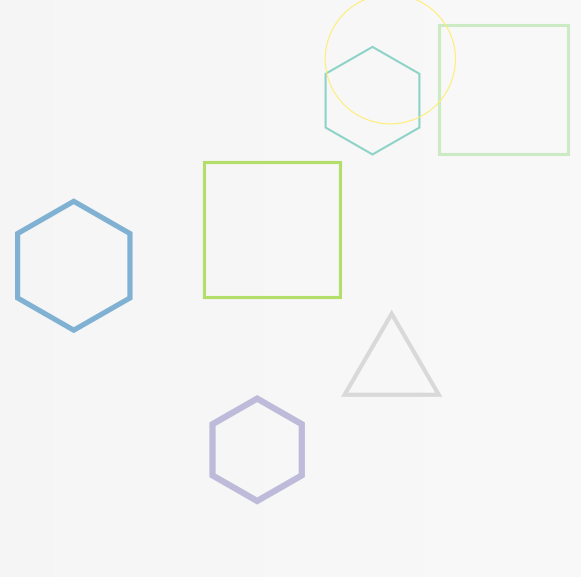[{"shape": "hexagon", "thickness": 1, "radius": 0.47, "center": [0.641, 0.825]}, {"shape": "hexagon", "thickness": 3, "radius": 0.44, "center": [0.442, 0.22]}, {"shape": "hexagon", "thickness": 2.5, "radius": 0.56, "center": [0.127, 0.539]}, {"shape": "square", "thickness": 1.5, "radius": 0.59, "center": [0.468, 0.601]}, {"shape": "triangle", "thickness": 2, "radius": 0.47, "center": [0.674, 0.362]}, {"shape": "square", "thickness": 1.5, "radius": 0.56, "center": [0.866, 0.844]}, {"shape": "circle", "thickness": 0.5, "radius": 0.56, "center": [0.672, 0.897]}]